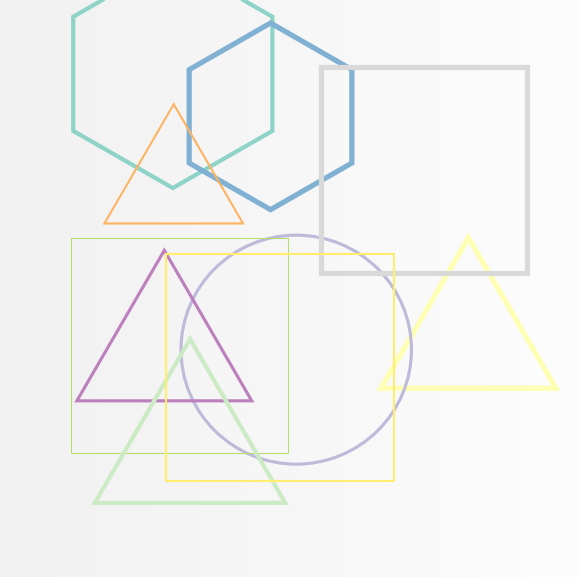[{"shape": "hexagon", "thickness": 2, "radius": 0.99, "center": [0.297, 0.871]}, {"shape": "triangle", "thickness": 2.5, "radius": 0.87, "center": [0.806, 0.414]}, {"shape": "circle", "thickness": 1.5, "radius": 0.99, "center": [0.51, 0.394]}, {"shape": "hexagon", "thickness": 2.5, "radius": 0.81, "center": [0.465, 0.798]}, {"shape": "triangle", "thickness": 1, "radius": 0.69, "center": [0.299, 0.681]}, {"shape": "square", "thickness": 0.5, "radius": 0.93, "center": [0.309, 0.401]}, {"shape": "square", "thickness": 2.5, "radius": 0.89, "center": [0.729, 0.705]}, {"shape": "triangle", "thickness": 1.5, "radius": 0.87, "center": [0.283, 0.392]}, {"shape": "triangle", "thickness": 2, "radius": 0.95, "center": [0.327, 0.223]}, {"shape": "square", "thickness": 1, "radius": 0.98, "center": [0.482, 0.362]}]